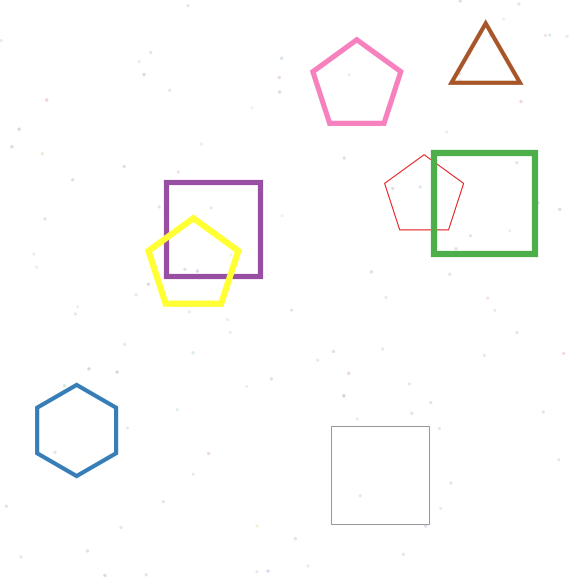[{"shape": "pentagon", "thickness": 0.5, "radius": 0.36, "center": [0.734, 0.659]}, {"shape": "hexagon", "thickness": 2, "radius": 0.39, "center": [0.133, 0.254]}, {"shape": "square", "thickness": 3, "radius": 0.44, "center": [0.839, 0.647]}, {"shape": "square", "thickness": 2.5, "radius": 0.41, "center": [0.368, 0.602]}, {"shape": "pentagon", "thickness": 3, "radius": 0.41, "center": [0.335, 0.539]}, {"shape": "triangle", "thickness": 2, "radius": 0.34, "center": [0.841, 0.89]}, {"shape": "pentagon", "thickness": 2.5, "radius": 0.4, "center": [0.618, 0.85]}, {"shape": "square", "thickness": 0.5, "radius": 0.42, "center": [0.658, 0.177]}]